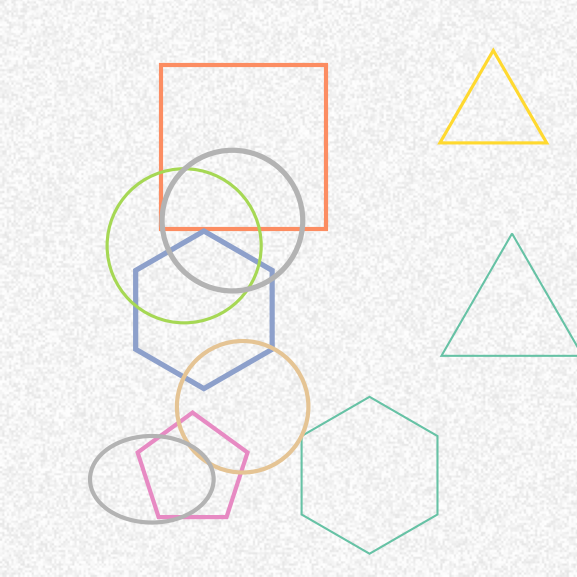[{"shape": "triangle", "thickness": 1, "radius": 0.71, "center": [0.887, 0.454]}, {"shape": "hexagon", "thickness": 1, "radius": 0.68, "center": [0.64, 0.176]}, {"shape": "square", "thickness": 2, "radius": 0.71, "center": [0.421, 0.744]}, {"shape": "hexagon", "thickness": 2.5, "radius": 0.68, "center": [0.353, 0.463]}, {"shape": "pentagon", "thickness": 2, "radius": 0.5, "center": [0.333, 0.185]}, {"shape": "circle", "thickness": 1.5, "radius": 0.67, "center": [0.319, 0.574]}, {"shape": "triangle", "thickness": 1.5, "radius": 0.53, "center": [0.854, 0.805]}, {"shape": "circle", "thickness": 2, "radius": 0.57, "center": [0.42, 0.295]}, {"shape": "oval", "thickness": 2, "radius": 0.54, "center": [0.263, 0.169]}, {"shape": "circle", "thickness": 2.5, "radius": 0.61, "center": [0.402, 0.617]}]